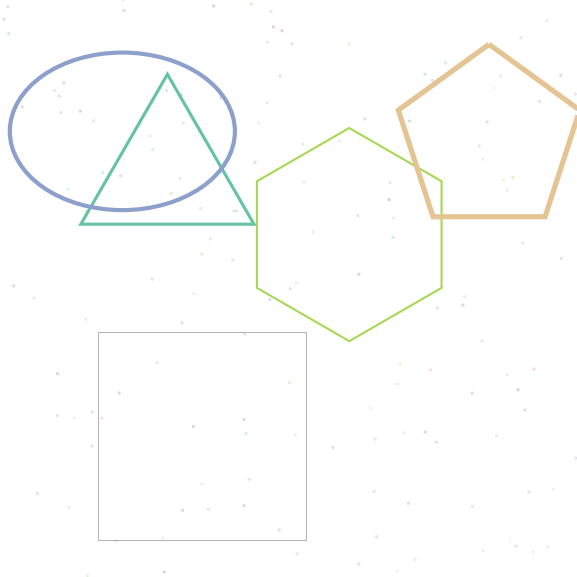[{"shape": "triangle", "thickness": 1.5, "radius": 0.87, "center": [0.29, 0.697]}, {"shape": "oval", "thickness": 2, "radius": 0.97, "center": [0.212, 0.772]}, {"shape": "hexagon", "thickness": 1, "radius": 0.92, "center": [0.605, 0.593]}, {"shape": "pentagon", "thickness": 2.5, "radius": 0.83, "center": [0.847, 0.757]}, {"shape": "square", "thickness": 0.5, "radius": 0.9, "center": [0.349, 0.244]}]